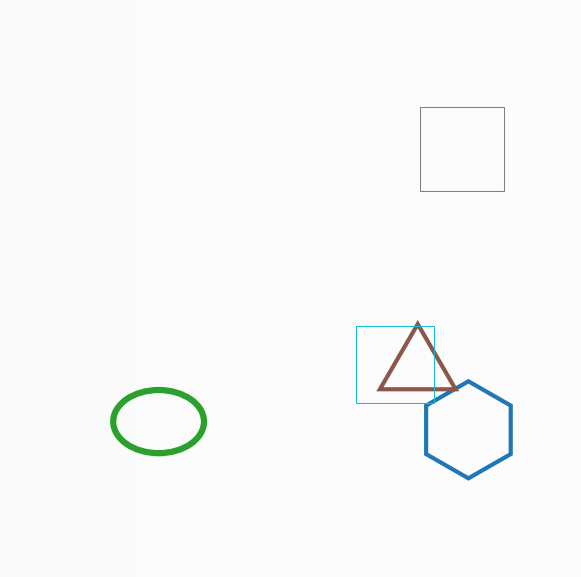[{"shape": "hexagon", "thickness": 2, "radius": 0.42, "center": [0.806, 0.255]}, {"shape": "oval", "thickness": 3, "radius": 0.39, "center": [0.273, 0.269]}, {"shape": "triangle", "thickness": 2, "radius": 0.38, "center": [0.719, 0.363]}, {"shape": "square", "thickness": 0.5, "radius": 0.36, "center": [0.794, 0.741]}, {"shape": "square", "thickness": 0.5, "radius": 0.34, "center": [0.68, 0.368]}]